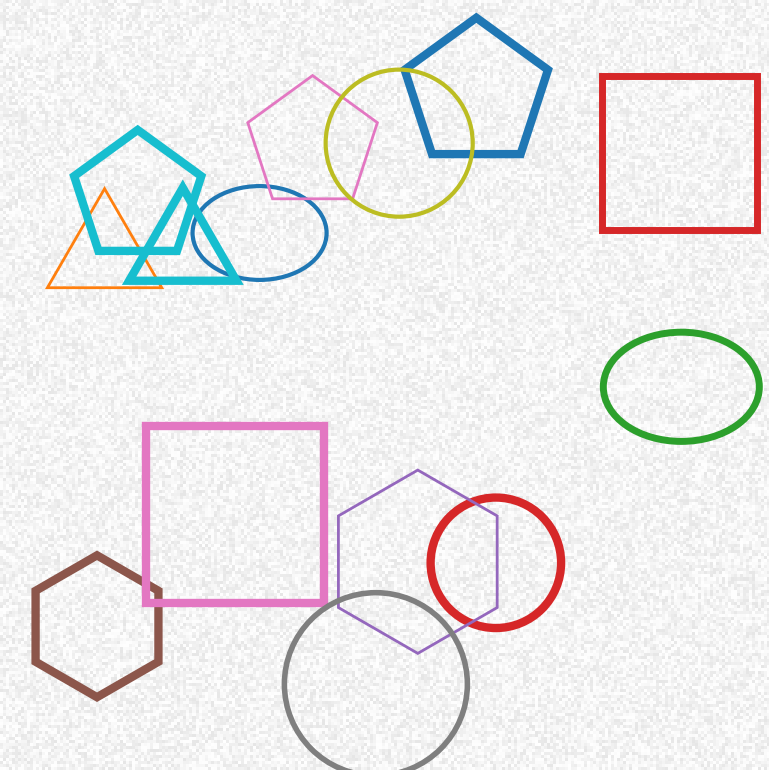[{"shape": "oval", "thickness": 1.5, "radius": 0.44, "center": [0.337, 0.697]}, {"shape": "pentagon", "thickness": 3, "radius": 0.49, "center": [0.619, 0.879]}, {"shape": "triangle", "thickness": 1, "radius": 0.43, "center": [0.136, 0.669]}, {"shape": "oval", "thickness": 2.5, "radius": 0.51, "center": [0.885, 0.498]}, {"shape": "circle", "thickness": 3, "radius": 0.42, "center": [0.644, 0.269]}, {"shape": "square", "thickness": 2.5, "radius": 0.5, "center": [0.883, 0.801]}, {"shape": "hexagon", "thickness": 1, "radius": 0.6, "center": [0.543, 0.27]}, {"shape": "hexagon", "thickness": 3, "radius": 0.46, "center": [0.126, 0.187]}, {"shape": "square", "thickness": 3, "radius": 0.58, "center": [0.305, 0.332]}, {"shape": "pentagon", "thickness": 1, "radius": 0.44, "center": [0.406, 0.813]}, {"shape": "circle", "thickness": 2, "radius": 0.59, "center": [0.488, 0.111]}, {"shape": "circle", "thickness": 1.5, "radius": 0.48, "center": [0.518, 0.814]}, {"shape": "triangle", "thickness": 3, "radius": 0.4, "center": [0.237, 0.676]}, {"shape": "pentagon", "thickness": 3, "radius": 0.43, "center": [0.179, 0.744]}]